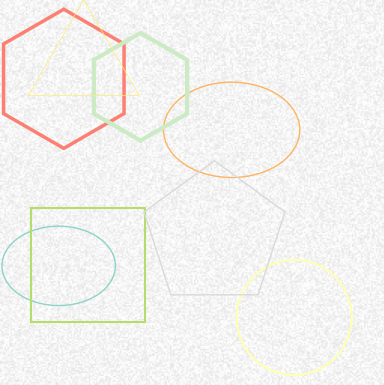[{"shape": "oval", "thickness": 1, "radius": 0.74, "center": [0.152, 0.309]}, {"shape": "circle", "thickness": 1.5, "radius": 0.75, "center": [0.764, 0.176]}, {"shape": "hexagon", "thickness": 2.5, "radius": 0.9, "center": [0.166, 0.795]}, {"shape": "oval", "thickness": 1, "radius": 0.88, "center": [0.602, 0.663]}, {"shape": "square", "thickness": 1.5, "radius": 0.74, "center": [0.229, 0.311]}, {"shape": "pentagon", "thickness": 1, "radius": 0.96, "center": [0.557, 0.39]}, {"shape": "hexagon", "thickness": 3, "radius": 0.7, "center": [0.365, 0.775]}, {"shape": "triangle", "thickness": 0.5, "radius": 0.83, "center": [0.218, 0.835]}]